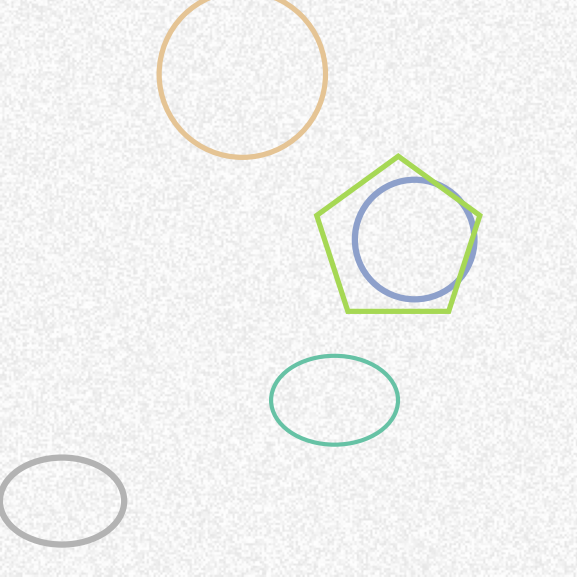[{"shape": "oval", "thickness": 2, "radius": 0.55, "center": [0.579, 0.306]}, {"shape": "circle", "thickness": 3, "radius": 0.52, "center": [0.718, 0.584]}, {"shape": "pentagon", "thickness": 2.5, "radius": 0.74, "center": [0.69, 0.58]}, {"shape": "circle", "thickness": 2.5, "radius": 0.72, "center": [0.42, 0.871]}, {"shape": "oval", "thickness": 3, "radius": 0.54, "center": [0.107, 0.131]}]